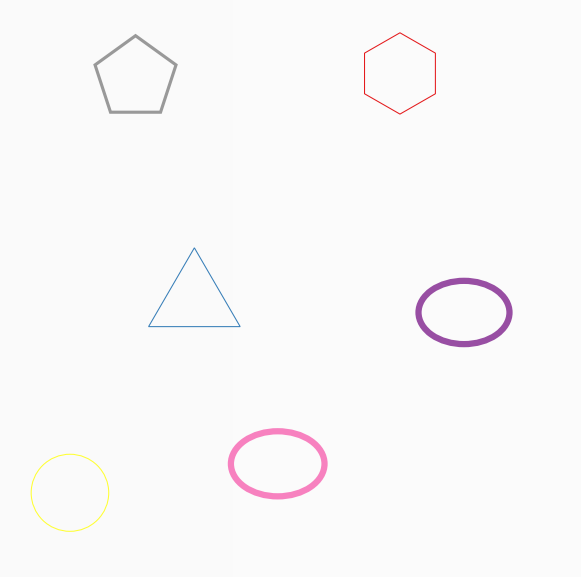[{"shape": "hexagon", "thickness": 0.5, "radius": 0.35, "center": [0.688, 0.872]}, {"shape": "triangle", "thickness": 0.5, "radius": 0.45, "center": [0.334, 0.479]}, {"shape": "oval", "thickness": 3, "radius": 0.39, "center": [0.798, 0.458]}, {"shape": "circle", "thickness": 0.5, "radius": 0.33, "center": [0.12, 0.146]}, {"shape": "oval", "thickness": 3, "radius": 0.4, "center": [0.478, 0.196]}, {"shape": "pentagon", "thickness": 1.5, "radius": 0.37, "center": [0.233, 0.864]}]